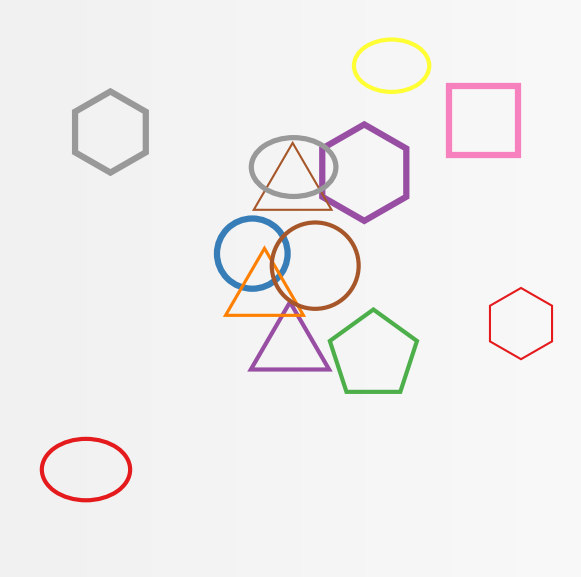[{"shape": "hexagon", "thickness": 1, "radius": 0.31, "center": [0.896, 0.439]}, {"shape": "oval", "thickness": 2, "radius": 0.38, "center": [0.148, 0.186]}, {"shape": "circle", "thickness": 3, "radius": 0.3, "center": [0.434, 0.56]}, {"shape": "pentagon", "thickness": 2, "radius": 0.39, "center": [0.642, 0.384]}, {"shape": "hexagon", "thickness": 3, "radius": 0.42, "center": [0.627, 0.7]}, {"shape": "triangle", "thickness": 2, "radius": 0.39, "center": [0.499, 0.398]}, {"shape": "triangle", "thickness": 1.5, "radius": 0.39, "center": [0.455, 0.492]}, {"shape": "oval", "thickness": 2, "radius": 0.32, "center": [0.674, 0.885]}, {"shape": "triangle", "thickness": 1, "radius": 0.39, "center": [0.503, 0.674]}, {"shape": "circle", "thickness": 2, "radius": 0.37, "center": [0.542, 0.539]}, {"shape": "square", "thickness": 3, "radius": 0.3, "center": [0.832, 0.791]}, {"shape": "oval", "thickness": 2.5, "radius": 0.36, "center": [0.505, 0.71]}, {"shape": "hexagon", "thickness": 3, "radius": 0.35, "center": [0.19, 0.77]}]